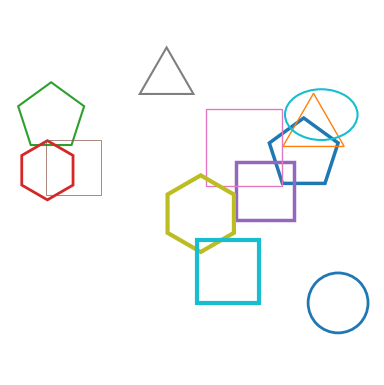[{"shape": "circle", "thickness": 2, "radius": 0.39, "center": [0.878, 0.213]}, {"shape": "pentagon", "thickness": 2.5, "radius": 0.47, "center": [0.789, 0.6]}, {"shape": "triangle", "thickness": 1, "radius": 0.46, "center": [0.814, 0.666]}, {"shape": "pentagon", "thickness": 1.5, "radius": 0.45, "center": [0.133, 0.696]}, {"shape": "hexagon", "thickness": 2, "radius": 0.38, "center": [0.123, 0.558]}, {"shape": "square", "thickness": 2.5, "radius": 0.38, "center": [0.689, 0.504]}, {"shape": "square", "thickness": 0.5, "radius": 0.36, "center": [0.19, 0.564]}, {"shape": "square", "thickness": 1, "radius": 0.5, "center": [0.633, 0.617]}, {"shape": "triangle", "thickness": 1.5, "radius": 0.4, "center": [0.433, 0.796]}, {"shape": "hexagon", "thickness": 3, "radius": 0.5, "center": [0.521, 0.445]}, {"shape": "oval", "thickness": 1.5, "radius": 0.47, "center": [0.834, 0.702]}, {"shape": "square", "thickness": 3, "radius": 0.4, "center": [0.593, 0.294]}]